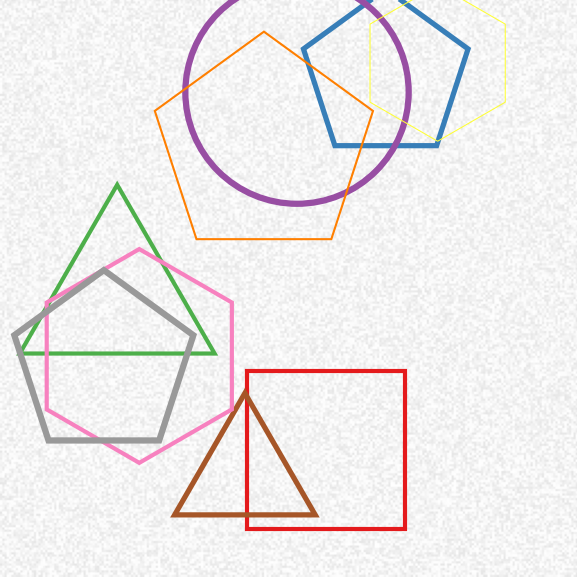[{"shape": "square", "thickness": 2, "radius": 0.68, "center": [0.565, 0.22]}, {"shape": "pentagon", "thickness": 2.5, "radius": 0.75, "center": [0.668, 0.868]}, {"shape": "triangle", "thickness": 2, "radius": 0.97, "center": [0.203, 0.484]}, {"shape": "circle", "thickness": 3, "radius": 0.97, "center": [0.514, 0.84]}, {"shape": "pentagon", "thickness": 1, "radius": 0.99, "center": [0.457, 0.746]}, {"shape": "hexagon", "thickness": 0.5, "radius": 0.68, "center": [0.758, 0.89]}, {"shape": "triangle", "thickness": 2.5, "radius": 0.7, "center": [0.424, 0.178]}, {"shape": "hexagon", "thickness": 2, "radius": 0.93, "center": [0.241, 0.383]}, {"shape": "pentagon", "thickness": 3, "radius": 0.82, "center": [0.18, 0.368]}]